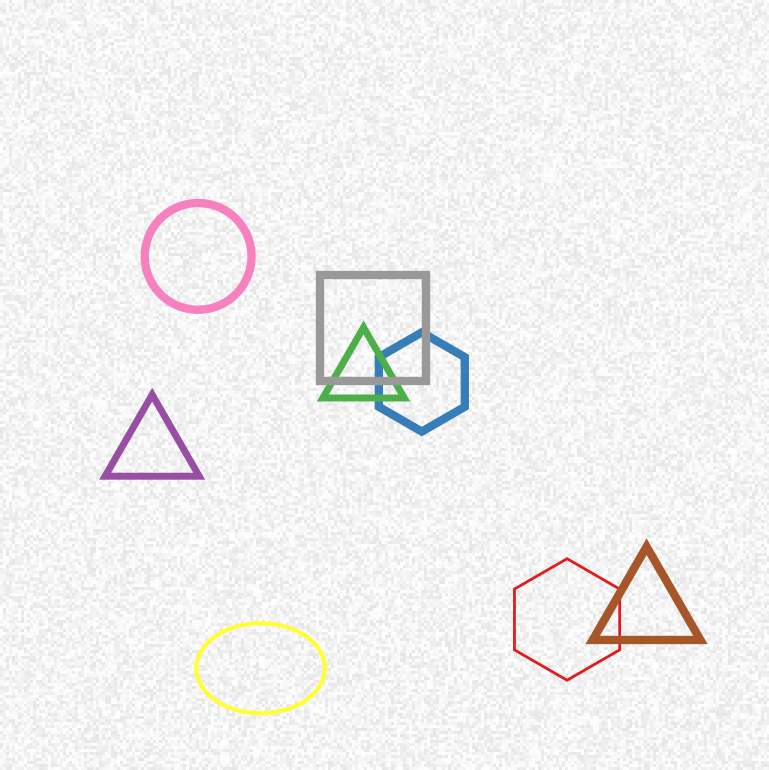[{"shape": "hexagon", "thickness": 1, "radius": 0.39, "center": [0.736, 0.196]}, {"shape": "hexagon", "thickness": 3, "radius": 0.32, "center": [0.548, 0.504]}, {"shape": "triangle", "thickness": 2.5, "radius": 0.31, "center": [0.472, 0.514]}, {"shape": "triangle", "thickness": 2.5, "radius": 0.35, "center": [0.198, 0.417]}, {"shape": "oval", "thickness": 1.5, "radius": 0.42, "center": [0.338, 0.132]}, {"shape": "triangle", "thickness": 3, "radius": 0.4, "center": [0.84, 0.209]}, {"shape": "circle", "thickness": 3, "radius": 0.35, "center": [0.257, 0.667]}, {"shape": "square", "thickness": 3, "radius": 0.34, "center": [0.484, 0.574]}]